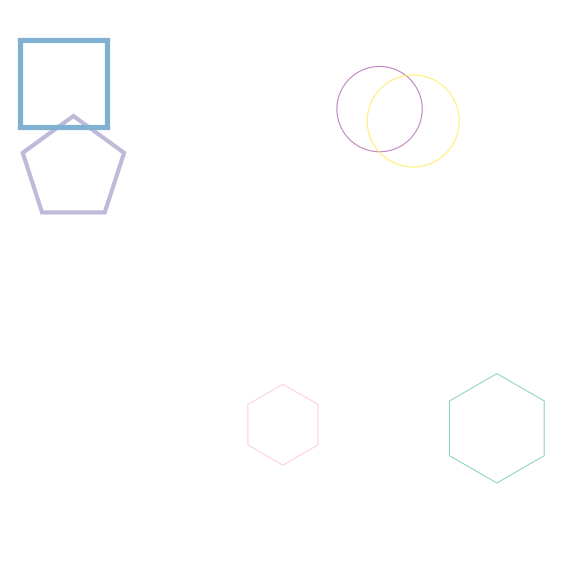[{"shape": "hexagon", "thickness": 0.5, "radius": 0.47, "center": [0.86, 0.257]}, {"shape": "pentagon", "thickness": 2, "radius": 0.46, "center": [0.127, 0.706]}, {"shape": "square", "thickness": 2.5, "radius": 0.38, "center": [0.11, 0.854]}, {"shape": "hexagon", "thickness": 0.5, "radius": 0.35, "center": [0.49, 0.264]}, {"shape": "circle", "thickness": 0.5, "radius": 0.37, "center": [0.657, 0.81]}, {"shape": "circle", "thickness": 0.5, "radius": 0.4, "center": [0.716, 0.79]}]